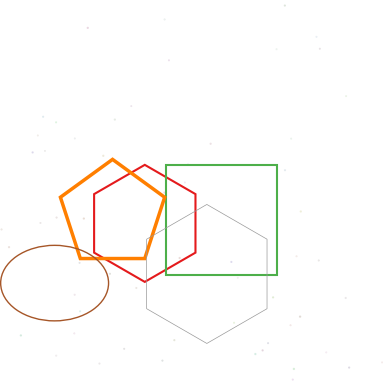[{"shape": "hexagon", "thickness": 1.5, "radius": 0.76, "center": [0.376, 0.42]}, {"shape": "square", "thickness": 1.5, "radius": 0.72, "center": [0.576, 0.429]}, {"shape": "pentagon", "thickness": 2.5, "radius": 0.71, "center": [0.292, 0.444]}, {"shape": "oval", "thickness": 1, "radius": 0.7, "center": [0.142, 0.265]}, {"shape": "hexagon", "thickness": 0.5, "radius": 0.9, "center": [0.537, 0.288]}]